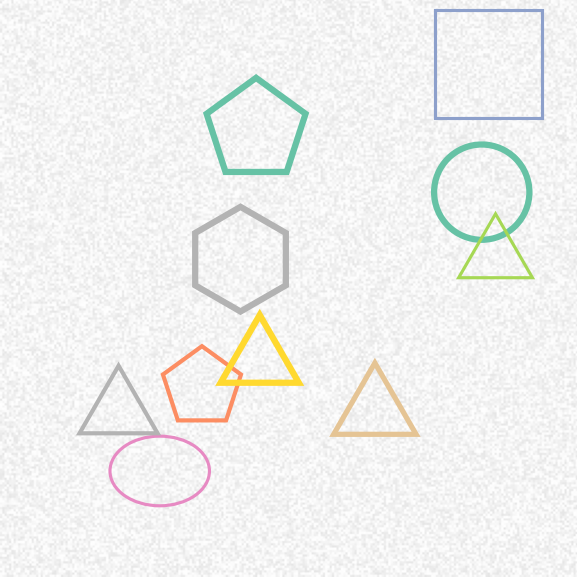[{"shape": "circle", "thickness": 3, "radius": 0.41, "center": [0.834, 0.666]}, {"shape": "pentagon", "thickness": 3, "radius": 0.45, "center": [0.443, 0.774]}, {"shape": "pentagon", "thickness": 2, "radius": 0.36, "center": [0.35, 0.329]}, {"shape": "square", "thickness": 1.5, "radius": 0.46, "center": [0.846, 0.888]}, {"shape": "oval", "thickness": 1.5, "radius": 0.43, "center": [0.277, 0.184]}, {"shape": "triangle", "thickness": 1.5, "radius": 0.37, "center": [0.858, 0.555]}, {"shape": "triangle", "thickness": 3, "radius": 0.39, "center": [0.45, 0.375]}, {"shape": "triangle", "thickness": 2.5, "radius": 0.41, "center": [0.649, 0.288]}, {"shape": "triangle", "thickness": 2, "radius": 0.39, "center": [0.205, 0.288]}, {"shape": "hexagon", "thickness": 3, "radius": 0.45, "center": [0.416, 0.55]}]